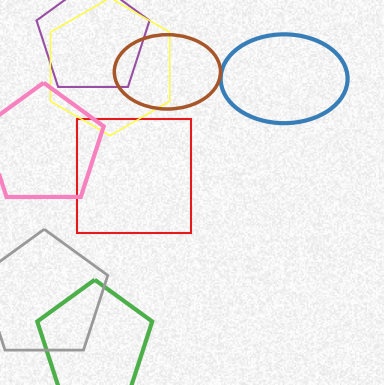[{"shape": "square", "thickness": 1.5, "radius": 0.74, "center": [0.348, 0.543]}, {"shape": "oval", "thickness": 3, "radius": 0.82, "center": [0.738, 0.795]}, {"shape": "pentagon", "thickness": 3, "radius": 0.78, "center": [0.246, 0.116]}, {"shape": "pentagon", "thickness": 1.5, "radius": 0.77, "center": [0.242, 0.899]}, {"shape": "hexagon", "thickness": 1, "radius": 0.9, "center": [0.286, 0.827]}, {"shape": "oval", "thickness": 2.5, "radius": 0.69, "center": [0.435, 0.813]}, {"shape": "pentagon", "thickness": 3, "radius": 0.82, "center": [0.113, 0.621]}, {"shape": "pentagon", "thickness": 2, "radius": 0.87, "center": [0.115, 0.231]}]